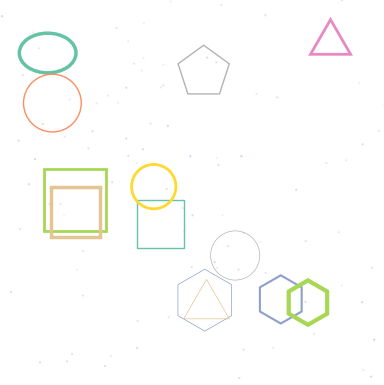[{"shape": "square", "thickness": 1, "radius": 0.31, "center": [0.418, 0.418]}, {"shape": "oval", "thickness": 2.5, "radius": 0.37, "center": [0.124, 0.862]}, {"shape": "circle", "thickness": 1, "radius": 0.37, "center": [0.136, 0.732]}, {"shape": "hexagon", "thickness": 0.5, "radius": 0.4, "center": [0.532, 0.22]}, {"shape": "hexagon", "thickness": 1.5, "radius": 0.31, "center": [0.729, 0.222]}, {"shape": "triangle", "thickness": 2, "radius": 0.3, "center": [0.859, 0.889]}, {"shape": "hexagon", "thickness": 3, "radius": 0.29, "center": [0.8, 0.214]}, {"shape": "square", "thickness": 2, "radius": 0.41, "center": [0.195, 0.481]}, {"shape": "circle", "thickness": 2, "radius": 0.29, "center": [0.399, 0.515]}, {"shape": "triangle", "thickness": 0.5, "radius": 0.34, "center": [0.536, 0.206]}, {"shape": "square", "thickness": 2.5, "radius": 0.32, "center": [0.196, 0.449]}, {"shape": "pentagon", "thickness": 1, "radius": 0.35, "center": [0.529, 0.813]}, {"shape": "circle", "thickness": 0.5, "radius": 0.32, "center": [0.611, 0.336]}]